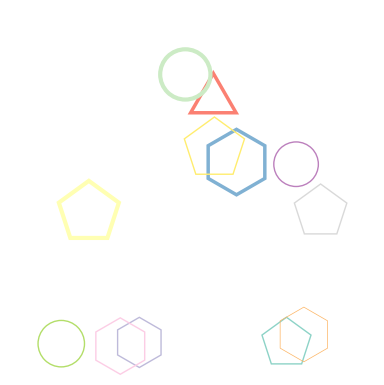[{"shape": "pentagon", "thickness": 1, "radius": 0.33, "center": [0.744, 0.109]}, {"shape": "pentagon", "thickness": 3, "radius": 0.41, "center": [0.231, 0.448]}, {"shape": "hexagon", "thickness": 1, "radius": 0.33, "center": [0.362, 0.111]}, {"shape": "triangle", "thickness": 2.5, "radius": 0.34, "center": [0.554, 0.741]}, {"shape": "hexagon", "thickness": 2.5, "radius": 0.42, "center": [0.614, 0.579]}, {"shape": "hexagon", "thickness": 0.5, "radius": 0.36, "center": [0.789, 0.131]}, {"shape": "circle", "thickness": 1, "radius": 0.3, "center": [0.159, 0.107]}, {"shape": "hexagon", "thickness": 1, "radius": 0.37, "center": [0.312, 0.101]}, {"shape": "pentagon", "thickness": 1, "radius": 0.36, "center": [0.833, 0.45]}, {"shape": "circle", "thickness": 1, "radius": 0.29, "center": [0.769, 0.573]}, {"shape": "circle", "thickness": 3, "radius": 0.33, "center": [0.481, 0.807]}, {"shape": "pentagon", "thickness": 1, "radius": 0.41, "center": [0.557, 0.614]}]